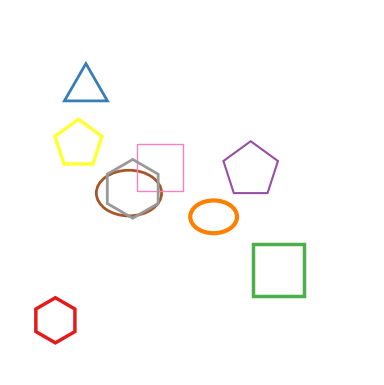[{"shape": "hexagon", "thickness": 2.5, "radius": 0.29, "center": [0.144, 0.168]}, {"shape": "triangle", "thickness": 2, "radius": 0.32, "center": [0.223, 0.77]}, {"shape": "square", "thickness": 2.5, "radius": 0.33, "center": [0.724, 0.299]}, {"shape": "pentagon", "thickness": 1.5, "radius": 0.37, "center": [0.651, 0.559]}, {"shape": "oval", "thickness": 3, "radius": 0.3, "center": [0.555, 0.437]}, {"shape": "pentagon", "thickness": 2.5, "radius": 0.32, "center": [0.204, 0.626]}, {"shape": "oval", "thickness": 2, "radius": 0.42, "center": [0.335, 0.499]}, {"shape": "square", "thickness": 1, "radius": 0.3, "center": [0.416, 0.565]}, {"shape": "hexagon", "thickness": 2, "radius": 0.38, "center": [0.345, 0.51]}]